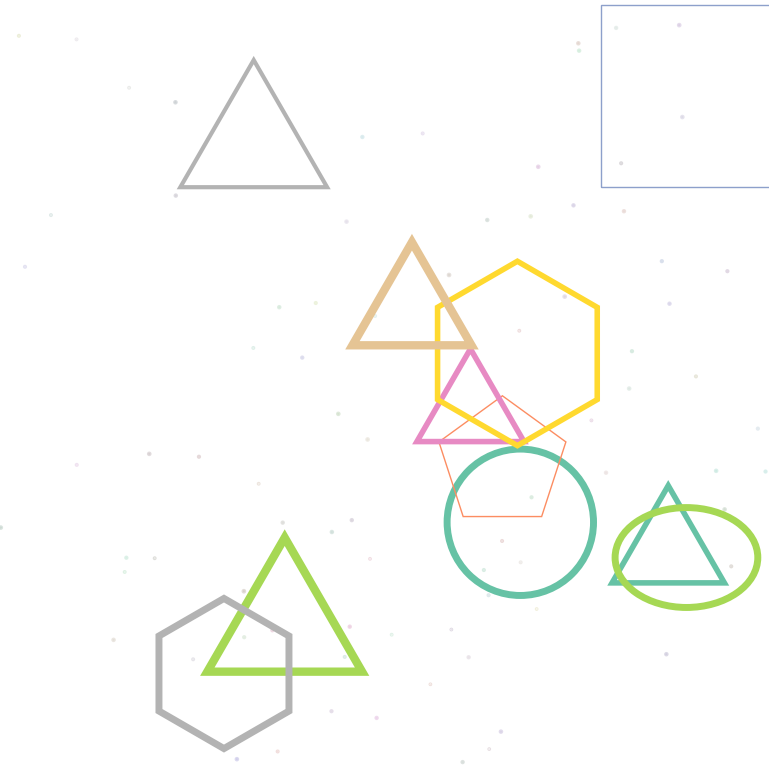[{"shape": "circle", "thickness": 2.5, "radius": 0.48, "center": [0.676, 0.322]}, {"shape": "triangle", "thickness": 2, "radius": 0.42, "center": [0.868, 0.285]}, {"shape": "pentagon", "thickness": 0.5, "radius": 0.43, "center": [0.652, 0.399]}, {"shape": "square", "thickness": 0.5, "radius": 0.59, "center": [0.899, 0.875]}, {"shape": "triangle", "thickness": 2, "radius": 0.4, "center": [0.611, 0.467]}, {"shape": "triangle", "thickness": 3, "radius": 0.58, "center": [0.37, 0.186]}, {"shape": "oval", "thickness": 2.5, "radius": 0.46, "center": [0.891, 0.276]}, {"shape": "hexagon", "thickness": 2, "radius": 0.6, "center": [0.672, 0.541]}, {"shape": "triangle", "thickness": 3, "radius": 0.45, "center": [0.535, 0.596]}, {"shape": "triangle", "thickness": 1.5, "radius": 0.55, "center": [0.329, 0.812]}, {"shape": "hexagon", "thickness": 2.5, "radius": 0.49, "center": [0.291, 0.125]}]